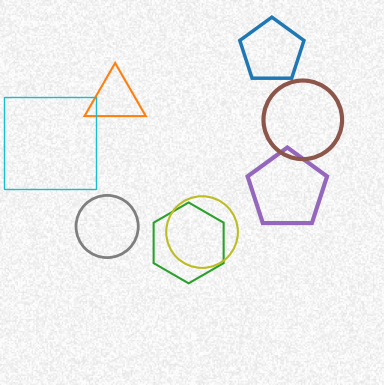[{"shape": "pentagon", "thickness": 2.5, "radius": 0.44, "center": [0.706, 0.868]}, {"shape": "triangle", "thickness": 1.5, "radius": 0.46, "center": [0.299, 0.744]}, {"shape": "hexagon", "thickness": 1.5, "radius": 0.52, "center": [0.49, 0.369]}, {"shape": "pentagon", "thickness": 3, "radius": 0.54, "center": [0.746, 0.508]}, {"shape": "circle", "thickness": 3, "radius": 0.51, "center": [0.786, 0.689]}, {"shape": "circle", "thickness": 2, "radius": 0.4, "center": [0.278, 0.412]}, {"shape": "circle", "thickness": 1.5, "radius": 0.47, "center": [0.525, 0.397]}, {"shape": "square", "thickness": 1, "radius": 0.6, "center": [0.129, 0.629]}]